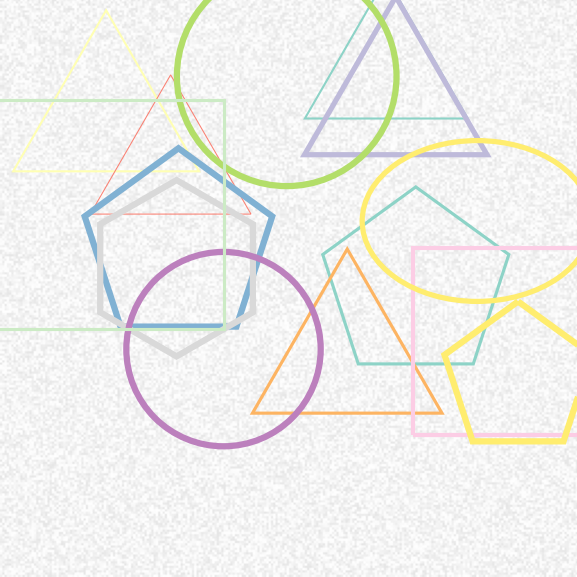[{"shape": "triangle", "thickness": 1, "radius": 0.81, "center": [0.669, 0.875]}, {"shape": "pentagon", "thickness": 1.5, "radius": 0.85, "center": [0.72, 0.506]}, {"shape": "triangle", "thickness": 1, "radius": 0.93, "center": [0.184, 0.795]}, {"shape": "triangle", "thickness": 2.5, "radius": 0.91, "center": [0.685, 0.822]}, {"shape": "triangle", "thickness": 0.5, "radius": 0.8, "center": [0.295, 0.709]}, {"shape": "pentagon", "thickness": 3, "radius": 0.85, "center": [0.309, 0.572]}, {"shape": "triangle", "thickness": 1.5, "radius": 0.95, "center": [0.601, 0.378]}, {"shape": "circle", "thickness": 3, "radius": 0.95, "center": [0.496, 0.867]}, {"shape": "square", "thickness": 2, "radius": 0.81, "center": [0.877, 0.407]}, {"shape": "hexagon", "thickness": 3, "radius": 0.76, "center": [0.306, 0.535]}, {"shape": "circle", "thickness": 3, "radius": 0.84, "center": [0.387, 0.395]}, {"shape": "square", "thickness": 1.5, "radius": 0.99, "center": [0.189, 0.628]}, {"shape": "oval", "thickness": 2.5, "radius": 0.99, "center": [0.826, 0.616]}, {"shape": "pentagon", "thickness": 3, "radius": 0.67, "center": [0.897, 0.343]}]